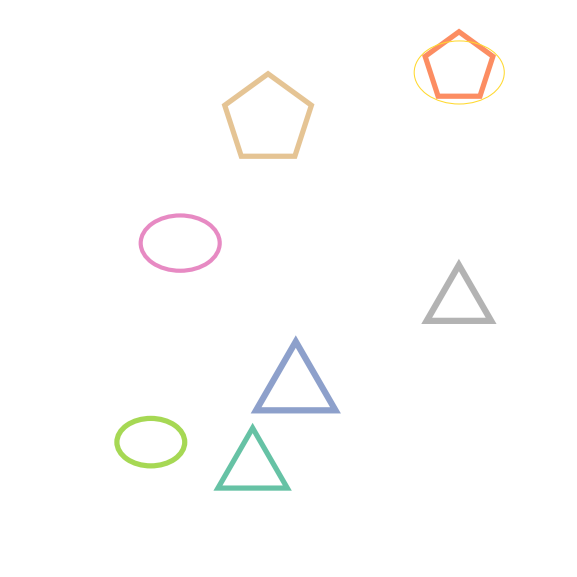[{"shape": "triangle", "thickness": 2.5, "radius": 0.35, "center": [0.437, 0.189]}, {"shape": "pentagon", "thickness": 2.5, "radius": 0.31, "center": [0.795, 0.882]}, {"shape": "triangle", "thickness": 3, "radius": 0.4, "center": [0.512, 0.328]}, {"shape": "oval", "thickness": 2, "radius": 0.34, "center": [0.312, 0.578]}, {"shape": "oval", "thickness": 2.5, "radius": 0.29, "center": [0.261, 0.234]}, {"shape": "oval", "thickness": 0.5, "radius": 0.39, "center": [0.795, 0.874]}, {"shape": "pentagon", "thickness": 2.5, "radius": 0.39, "center": [0.464, 0.792]}, {"shape": "triangle", "thickness": 3, "radius": 0.32, "center": [0.795, 0.476]}]